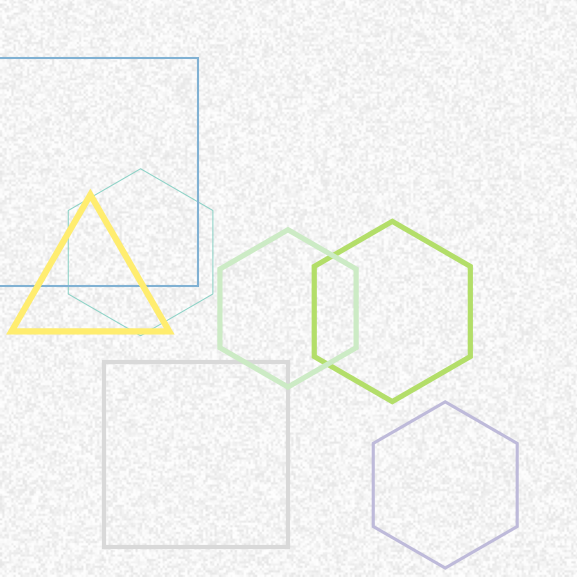[{"shape": "hexagon", "thickness": 0.5, "radius": 0.72, "center": [0.243, 0.562]}, {"shape": "hexagon", "thickness": 1.5, "radius": 0.72, "center": [0.771, 0.159]}, {"shape": "square", "thickness": 1, "radius": 0.99, "center": [0.144, 0.701]}, {"shape": "hexagon", "thickness": 2.5, "radius": 0.78, "center": [0.679, 0.46]}, {"shape": "square", "thickness": 2, "radius": 0.8, "center": [0.339, 0.212]}, {"shape": "hexagon", "thickness": 2.5, "radius": 0.68, "center": [0.499, 0.465]}, {"shape": "triangle", "thickness": 3, "radius": 0.79, "center": [0.156, 0.504]}]